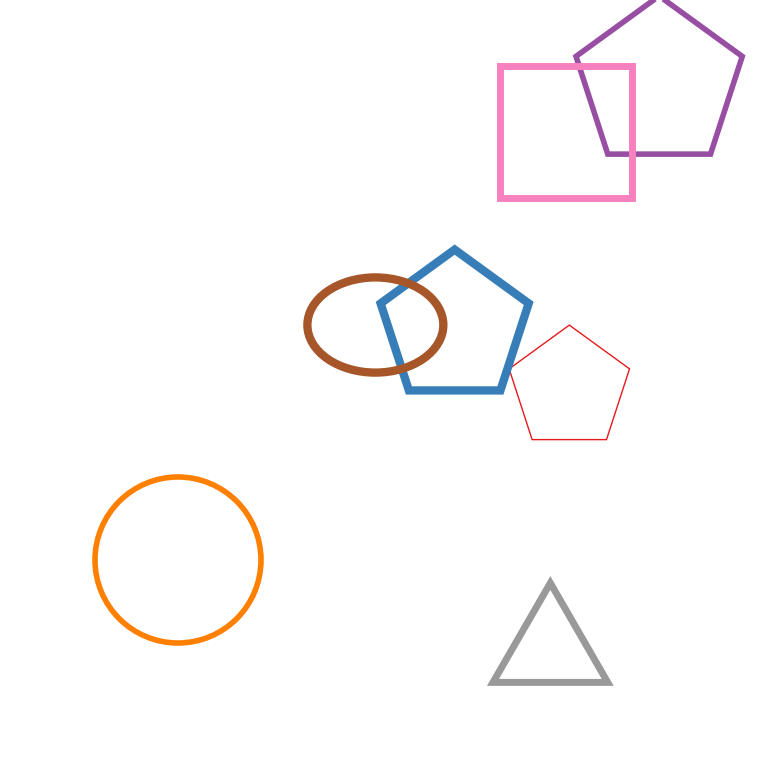[{"shape": "pentagon", "thickness": 0.5, "radius": 0.41, "center": [0.739, 0.496]}, {"shape": "pentagon", "thickness": 3, "radius": 0.51, "center": [0.59, 0.575]}, {"shape": "pentagon", "thickness": 2, "radius": 0.57, "center": [0.856, 0.892]}, {"shape": "circle", "thickness": 2, "radius": 0.54, "center": [0.231, 0.273]}, {"shape": "oval", "thickness": 3, "radius": 0.44, "center": [0.487, 0.578]}, {"shape": "square", "thickness": 2.5, "radius": 0.43, "center": [0.735, 0.829]}, {"shape": "triangle", "thickness": 2.5, "radius": 0.43, "center": [0.715, 0.157]}]